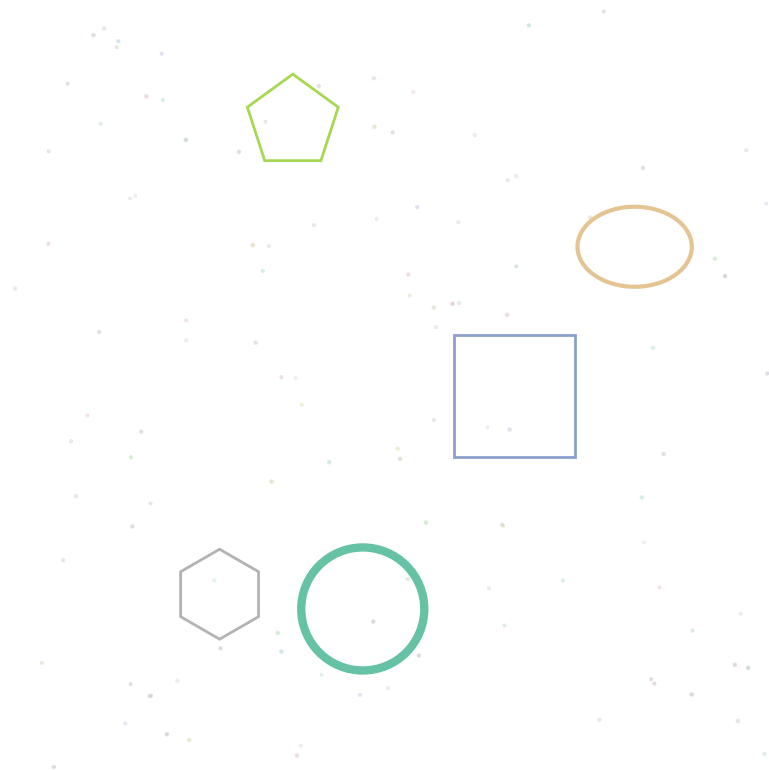[{"shape": "circle", "thickness": 3, "radius": 0.4, "center": [0.471, 0.209]}, {"shape": "square", "thickness": 1, "radius": 0.4, "center": [0.668, 0.486]}, {"shape": "pentagon", "thickness": 1, "radius": 0.31, "center": [0.38, 0.842]}, {"shape": "oval", "thickness": 1.5, "radius": 0.37, "center": [0.824, 0.68]}, {"shape": "hexagon", "thickness": 1, "radius": 0.29, "center": [0.285, 0.228]}]